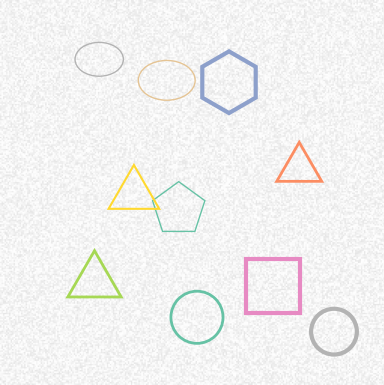[{"shape": "circle", "thickness": 2, "radius": 0.34, "center": [0.512, 0.176]}, {"shape": "pentagon", "thickness": 1, "radius": 0.36, "center": [0.464, 0.457]}, {"shape": "triangle", "thickness": 2, "radius": 0.34, "center": [0.777, 0.563]}, {"shape": "hexagon", "thickness": 3, "radius": 0.4, "center": [0.595, 0.786]}, {"shape": "square", "thickness": 3, "radius": 0.35, "center": [0.71, 0.257]}, {"shape": "triangle", "thickness": 2, "radius": 0.4, "center": [0.245, 0.269]}, {"shape": "triangle", "thickness": 1.5, "radius": 0.38, "center": [0.348, 0.496]}, {"shape": "oval", "thickness": 1, "radius": 0.37, "center": [0.433, 0.791]}, {"shape": "oval", "thickness": 1, "radius": 0.31, "center": [0.258, 0.846]}, {"shape": "circle", "thickness": 3, "radius": 0.3, "center": [0.867, 0.139]}]